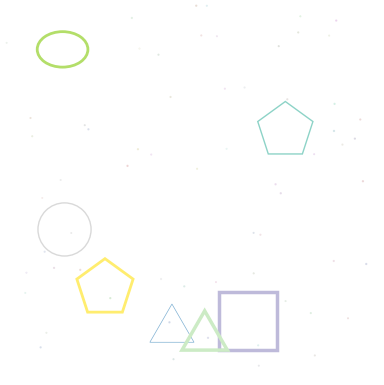[{"shape": "pentagon", "thickness": 1, "radius": 0.38, "center": [0.741, 0.661]}, {"shape": "square", "thickness": 2.5, "radius": 0.38, "center": [0.643, 0.165]}, {"shape": "triangle", "thickness": 0.5, "radius": 0.33, "center": [0.447, 0.144]}, {"shape": "oval", "thickness": 2, "radius": 0.33, "center": [0.163, 0.872]}, {"shape": "circle", "thickness": 1, "radius": 0.34, "center": [0.168, 0.404]}, {"shape": "triangle", "thickness": 2.5, "radius": 0.34, "center": [0.532, 0.125]}, {"shape": "pentagon", "thickness": 2, "radius": 0.38, "center": [0.273, 0.251]}]